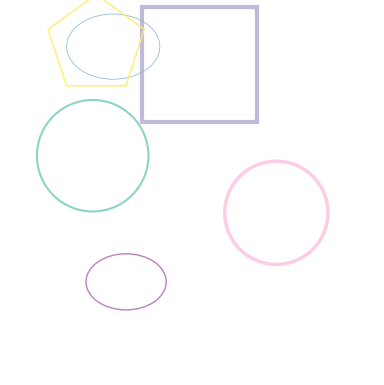[{"shape": "circle", "thickness": 1.5, "radius": 0.72, "center": [0.241, 0.596]}, {"shape": "square", "thickness": 3, "radius": 0.75, "center": [0.519, 0.833]}, {"shape": "oval", "thickness": 0.5, "radius": 0.61, "center": [0.294, 0.879]}, {"shape": "circle", "thickness": 2.5, "radius": 0.67, "center": [0.718, 0.447]}, {"shape": "oval", "thickness": 1, "radius": 0.52, "center": [0.328, 0.268]}, {"shape": "pentagon", "thickness": 1, "radius": 0.66, "center": [0.25, 0.883]}]